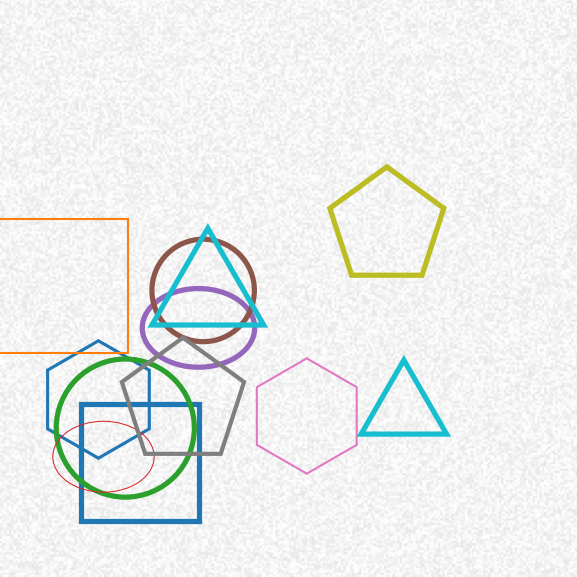[{"shape": "square", "thickness": 2.5, "radius": 0.51, "center": [0.243, 0.198]}, {"shape": "hexagon", "thickness": 1.5, "radius": 0.51, "center": [0.17, 0.307]}, {"shape": "square", "thickness": 1, "radius": 0.58, "center": [0.106, 0.504]}, {"shape": "circle", "thickness": 2.5, "radius": 0.6, "center": [0.217, 0.258]}, {"shape": "oval", "thickness": 0.5, "radius": 0.44, "center": [0.179, 0.208]}, {"shape": "oval", "thickness": 2.5, "radius": 0.49, "center": [0.344, 0.431]}, {"shape": "circle", "thickness": 2.5, "radius": 0.44, "center": [0.352, 0.496]}, {"shape": "hexagon", "thickness": 1, "radius": 0.5, "center": [0.531, 0.279]}, {"shape": "pentagon", "thickness": 2, "radius": 0.56, "center": [0.317, 0.303]}, {"shape": "pentagon", "thickness": 2.5, "radius": 0.52, "center": [0.67, 0.606]}, {"shape": "triangle", "thickness": 2.5, "radius": 0.43, "center": [0.699, 0.29]}, {"shape": "triangle", "thickness": 2.5, "radius": 0.56, "center": [0.36, 0.492]}]